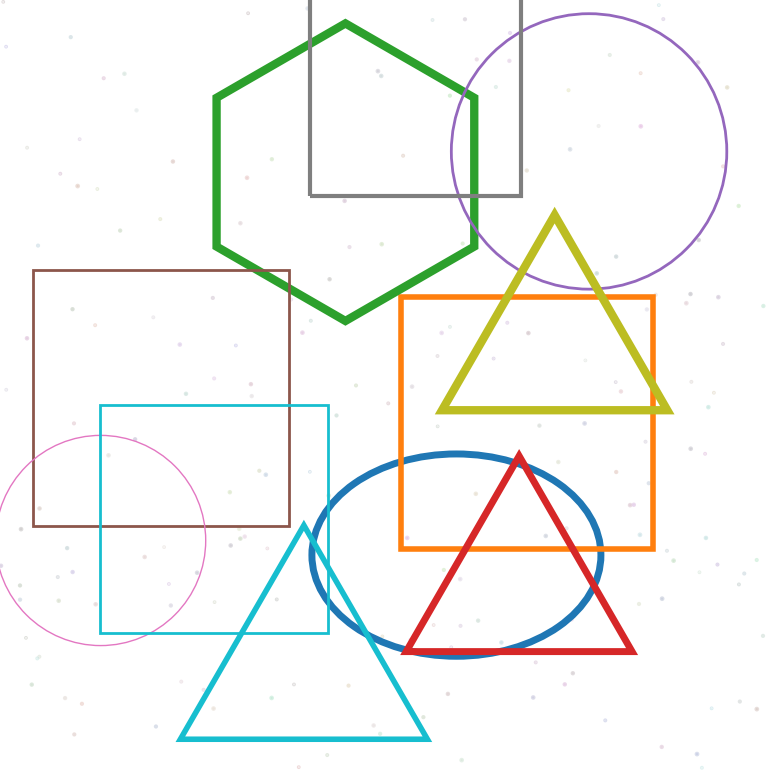[{"shape": "oval", "thickness": 2.5, "radius": 0.94, "center": [0.593, 0.279]}, {"shape": "square", "thickness": 2, "radius": 0.82, "center": [0.684, 0.451]}, {"shape": "hexagon", "thickness": 3, "radius": 0.97, "center": [0.449, 0.776]}, {"shape": "triangle", "thickness": 2.5, "radius": 0.85, "center": [0.674, 0.238]}, {"shape": "circle", "thickness": 1, "radius": 0.89, "center": [0.765, 0.803]}, {"shape": "square", "thickness": 1, "radius": 0.83, "center": [0.209, 0.483]}, {"shape": "circle", "thickness": 0.5, "radius": 0.68, "center": [0.131, 0.298]}, {"shape": "square", "thickness": 1.5, "radius": 0.68, "center": [0.54, 0.882]}, {"shape": "triangle", "thickness": 3, "radius": 0.84, "center": [0.72, 0.552]}, {"shape": "square", "thickness": 1, "radius": 0.74, "center": [0.278, 0.326]}, {"shape": "triangle", "thickness": 2, "radius": 0.93, "center": [0.395, 0.133]}]